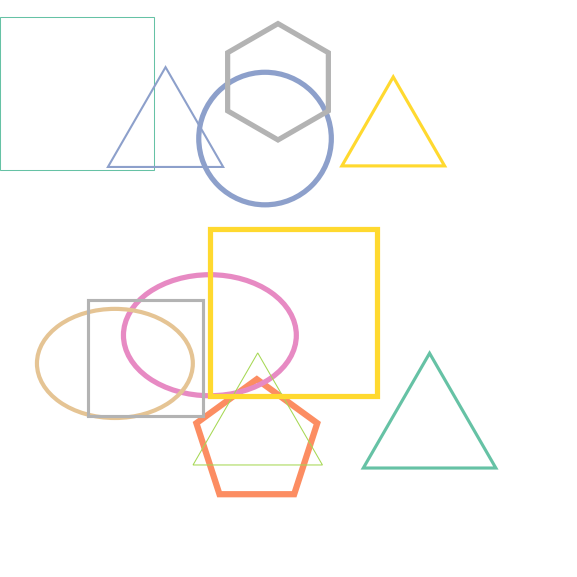[{"shape": "triangle", "thickness": 1.5, "radius": 0.66, "center": [0.744, 0.255]}, {"shape": "square", "thickness": 0.5, "radius": 0.67, "center": [0.133, 0.837]}, {"shape": "pentagon", "thickness": 3, "radius": 0.55, "center": [0.445, 0.232]}, {"shape": "triangle", "thickness": 1, "radius": 0.58, "center": [0.287, 0.768]}, {"shape": "circle", "thickness": 2.5, "radius": 0.57, "center": [0.459, 0.759]}, {"shape": "oval", "thickness": 2.5, "radius": 0.75, "center": [0.363, 0.419]}, {"shape": "triangle", "thickness": 0.5, "radius": 0.65, "center": [0.446, 0.259]}, {"shape": "triangle", "thickness": 1.5, "radius": 0.51, "center": [0.681, 0.763]}, {"shape": "square", "thickness": 2.5, "radius": 0.73, "center": [0.508, 0.458]}, {"shape": "oval", "thickness": 2, "radius": 0.67, "center": [0.199, 0.37]}, {"shape": "hexagon", "thickness": 2.5, "radius": 0.5, "center": [0.481, 0.858]}, {"shape": "square", "thickness": 1.5, "radius": 0.5, "center": [0.252, 0.379]}]